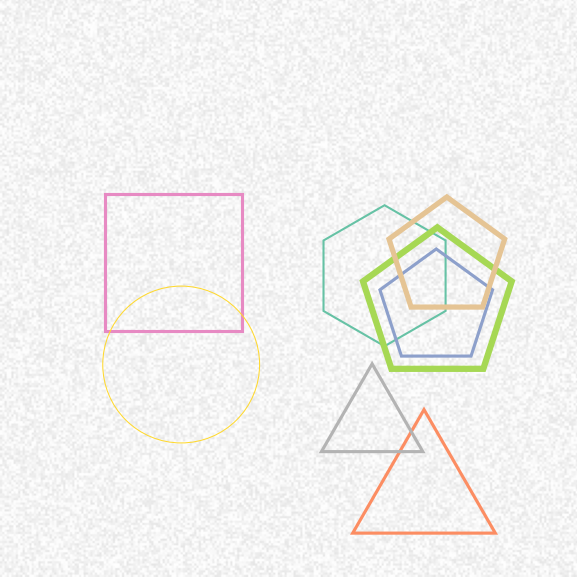[{"shape": "hexagon", "thickness": 1, "radius": 0.61, "center": [0.666, 0.522]}, {"shape": "triangle", "thickness": 1.5, "radius": 0.71, "center": [0.734, 0.147]}, {"shape": "pentagon", "thickness": 1.5, "radius": 0.51, "center": [0.755, 0.465]}, {"shape": "square", "thickness": 1.5, "radius": 0.59, "center": [0.3, 0.545]}, {"shape": "pentagon", "thickness": 3, "radius": 0.68, "center": [0.757, 0.47]}, {"shape": "circle", "thickness": 0.5, "radius": 0.68, "center": [0.314, 0.368]}, {"shape": "pentagon", "thickness": 2.5, "radius": 0.53, "center": [0.774, 0.553]}, {"shape": "triangle", "thickness": 1.5, "radius": 0.51, "center": [0.644, 0.268]}]